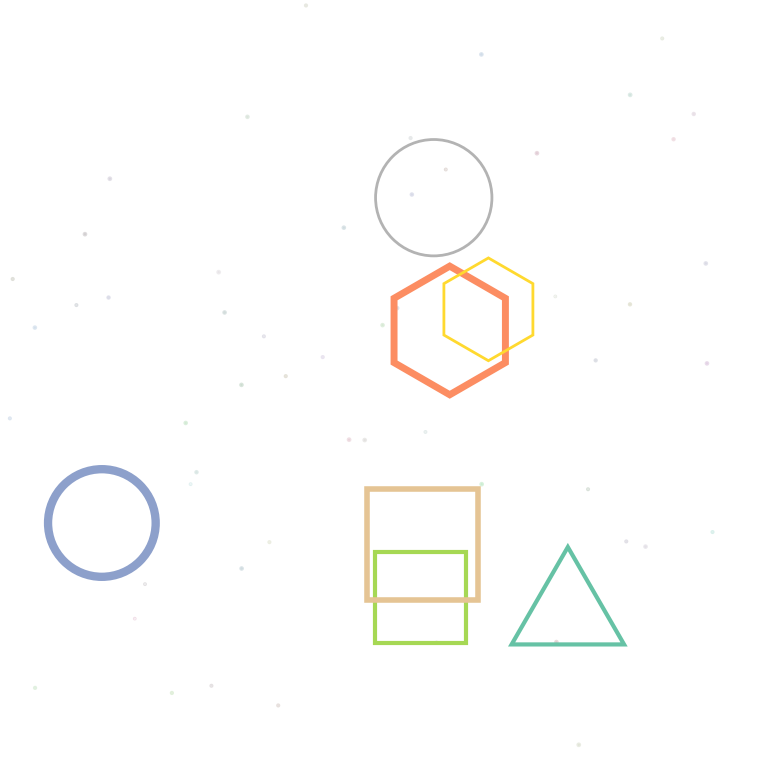[{"shape": "triangle", "thickness": 1.5, "radius": 0.42, "center": [0.737, 0.205]}, {"shape": "hexagon", "thickness": 2.5, "radius": 0.42, "center": [0.584, 0.571]}, {"shape": "circle", "thickness": 3, "radius": 0.35, "center": [0.132, 0.321]}, {"shape": "square", "thickness": 1.5, "radius": 0.3, "center": [0.546, 0.224]}, {"shape": "hexagon", "thickness": 1, "radius": 0.33, "center": [0.634, 0.598]}, {"shape": "square", "thickness": 2, "radius": 0.36, "center": [0.549, 0.293]}, {"shape": "circle", "thickness": 1, "radius": 0.38, "center": [0.563, 0.743]}]